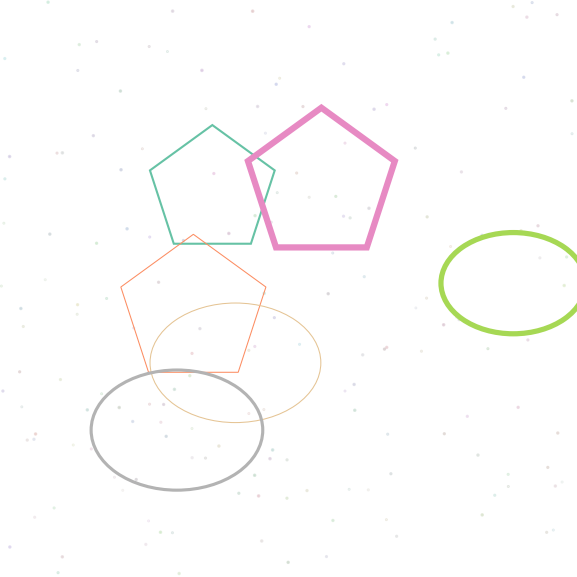[{"shape": "pentagon", "thickness": 1, "radius": 0.57, "center": [0.368, 0.669]}, {"shape": "pentagon", "thickness": 0.5, "radius": 0.66, "center": [0.335, 0.461]}, {"shape": "pentagon", "thickness": 3, "radius": 0.67, "center": [0.556, 0.679]}, {"shape": "oval", "thickness": 2.5, "radius": 0.63, "center": [0.889, 0.509]}, {"shape": "oval", "thickness": 0.5, "radius": 0.74, "center": [0.408, 0.371]}, {"shape": "oval", "thickness": 1.5, "radius": 0.74, "center": [0.306, 0.254]}]